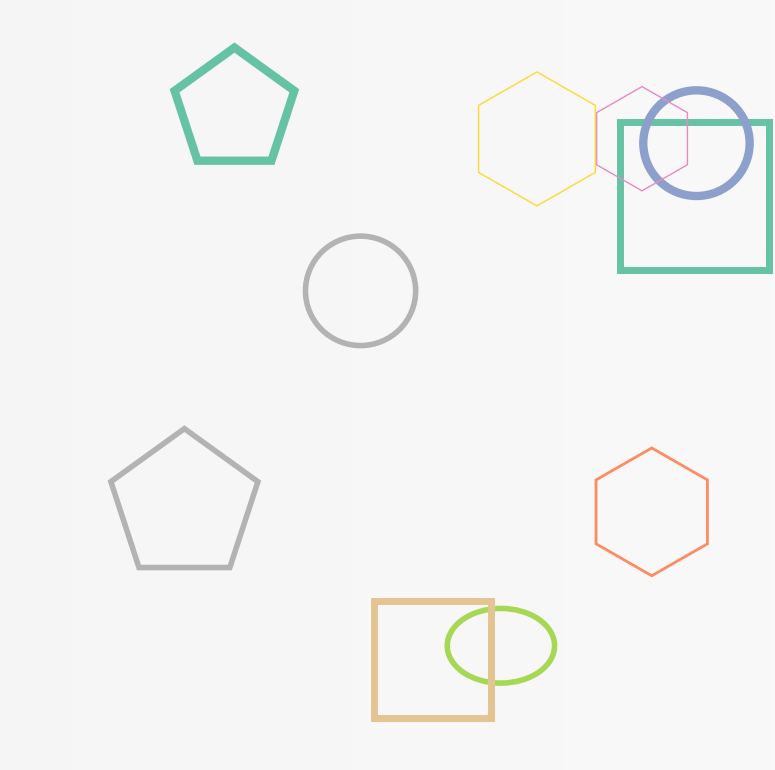[{"shape": "pentagon", "thickness": 3, "radius": 0.41, "center": [0.303, 0.857]}, {"shape": "square", "thickness": 2.5, "radius": 0.48, "center": [0.896, 0.746]}, {"shape": "hexagon", "thickness": 1, "radius": 0.41, "center": [0.841, 0.335]}, {"shape": "circle", "thickness": 3, "radius": 0.34, "center": [0.899, 0.814]}, {"shape": "hexagon", "thickness": 0.5, "radius": 0.34, "center": [0.828, 0.82]}, {"shape": "oval", "thickness": 2, "radius": 0.35, "center": [0.646, 0.161]}, {"shape": "hexagon", "thickness": 0.5, "radius": 0.43, "center": [0.693, 0.82]}, {"shape": "square", "thickness": 2.5, "radius": 0.38, "center": [0.558, 0.143]}, {"shape": "pentagon", "thickness": 2, "radius": 0.5, "center": [0.238, 0.344]}, {"shape": "circle", "thickness": 2, "radius": 0.36, "center": [0.465, 0.622]}]